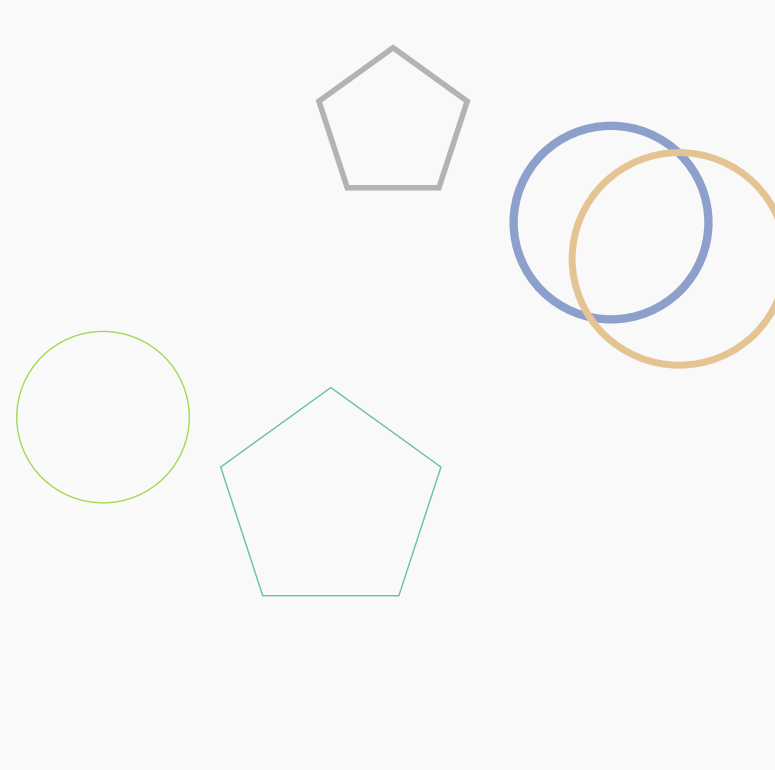[{"shape": "pentagon", "thickness": 0.5, "radius": 0.75, "center": [0.427, 0.347]}, {"shape": "circle", "thickness": 3, "radius": 0.63, "center": [0.788, 0.711]}, {"shape": "circle", "thickness": 0.5, "radius": 0.56, "center": [0.133, 0.458]}, {"shape": "circle", "thickness": 2.5, "radius": 0.69, "center": [0.876, 0.664]}, {"shape": "pentagon", "thickness": 2, "radius": 0.5, "center": [0.507, 0.837]}]